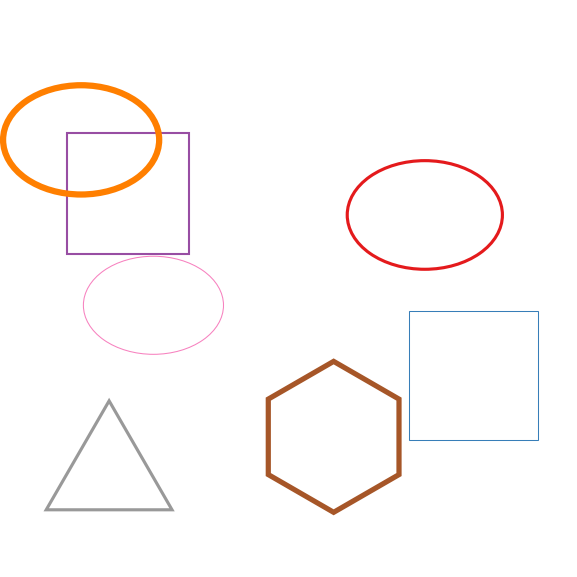[{"shape": "oval", "thickness": 1.5, "radius": 0.67, "center": [0.736, 0.627]}, {"shape": "square", "thickness": 0.5, "radius": 0.55, "center": [0.82, 0.349]}, {"shape": "square", "thickness": 1, "radius": 0.53, "center": [0.221, 0.664]}, {"shape": "oval", "thickness": 3, "radius": 0.68, "center": [0.14, 0.757]}, {"shape": "hexagon", "thickness": 2.5, "radius": 0.65, "center": [0.578, 0.243]}, {"shape": "oval", "thickness": 0.5, "radius": 0.61, "center": [0.266, 0.471]}, {"shape": "triangle", "thickness": 1.5, "radius": 0.63, "center": [0.189, 0.179]}]